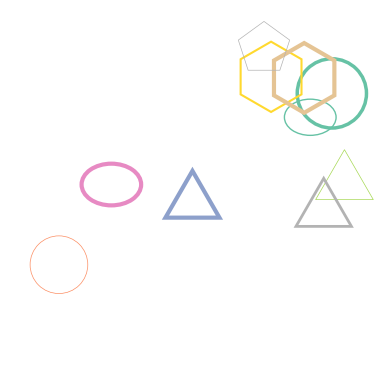[{"shape": "circle", "thickness": 2.5, "radius": 0.45, "center": [0.862, 0.757]}, {"shape": "oval", "thickness": 1, "radius": 0.34, "center": [0.806, 0.695]}, {"shape": "circle", "thickness": 0.5, "radius": 0.37, "center": [0.153, 0.312]}, {"shape": "triangle", "thickness": 3, "radius": 0.4, "center": [0.5, 0.475]}, {"shape": "oval", "thickness": 3, "radius": 0.39, "center": [0.289, 0.521]}, {"shape": "triangle", "thickness": 0.5, "radius": 0.43, "center": [0.895, 0.525]}, {"shape": "hexagon", "thickness": 1.5, "radius": 0.46, "center": [0.704, 0.8]}, {"shape": "hexagon", "thickness": 3, "radius": 0.45, "center": [0.79, 0.798]}, {"shape": "pentagon", "thickness": 0.5, "radius": 0.35, "center": [0.686, 0.874]}, {"shape": "triangle", "thickness": 2, "radius": 0.42, "center": [0.841, 0.454]}]